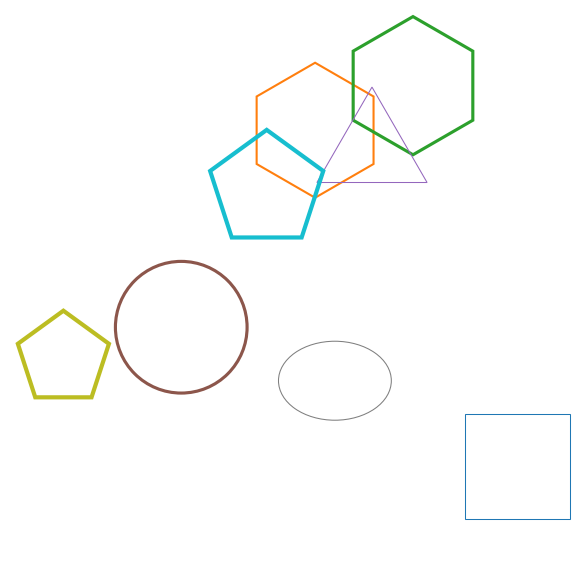[{"shape": "square", "thickness": 0.5, "radius": 0.46, "center": [0.895, 0.192]}, {"shape": "hexagon", "thickness": 1, "radius": 0.58, "center": [0.546, 0.774]}, {"shape": "hexagon", "thickness": 1.5, "radius": 0.6, "center": [0.715, 0.851]}, {"shape": "triangle", "thickness": 0.5, "radius": 0.55, "center": [0.644, 0.738]}, {"shape": "circle", "thickness": 1.5, "radius": 0.57, "center": [0.314, 0.433]}, {"shape": "oval", "thickness": 0.5, "radius": 0.49, "center": [0.58, 0.34]}, {"shape": "pentagon", "thickness": 2, "radius": 0.41, "center": [0.11, 0.378]}, {"shape": "pentagon", "thickness": 2, "radius": 0.51, "center": [0.462, 0.671]}]